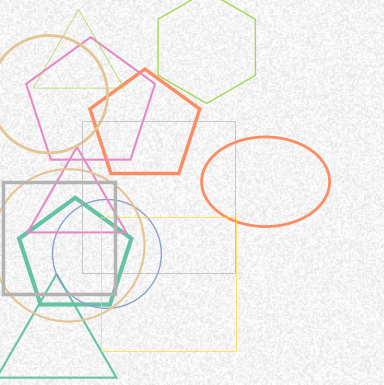[{"shape": "pentagon", "thickness": 3, "radius": 0.77, "center": [0.195, 0.333]}, {"shape": "triangle", "thickness": 1.5, "radius": 0.9, "center": [0.147, 0.109]}, {"shape": "oval", "thickness": 2, "radius": 0.83, "center": [0.69, 0.528]}, {"shape": "pentagon", "thickness": 2.5, "radius": 0.75, "center": [0.376, 0.671]}, {"shape": "circle", "thickness": 1, "radius": 0.71, "center": [0.278, 0.341]}, {"shape": "pentagon", "thickness": 1.5, "radius": 0.88, "center": [0.235, 0.728]}, {"shape": "triangle", "thickness": 1.5, "radius": 0.74, "center": [0.2, 0.47]}, {"shape": "triangle", "thickness": 0.5, "radius": 0.68, "center": [0.204, 0.839]}, {"shape": "hexagon", "thickness": 1, "radius": 0.73, "center": [0.537, 0.877]}, {"shape": "square", "thickness": 0.5, "radius": 0.87, "center": [0.438, 0.262]}, {"shape": "circle", "thickness": 1.5, "radius": 0.99, "center": [0.177, 0.363]}, {"shape": "circle", "thickness": 2, "radius": 0.76, "center": [0.127, 0.755]}, {"shape": "square", "thickness": 0.5, "radius": 0.99, "center": [0.412, 0.488]}, {"shape": "square", "thickness": 2.5, "radius": 0.73, "center": [0.153, 0.381]}]